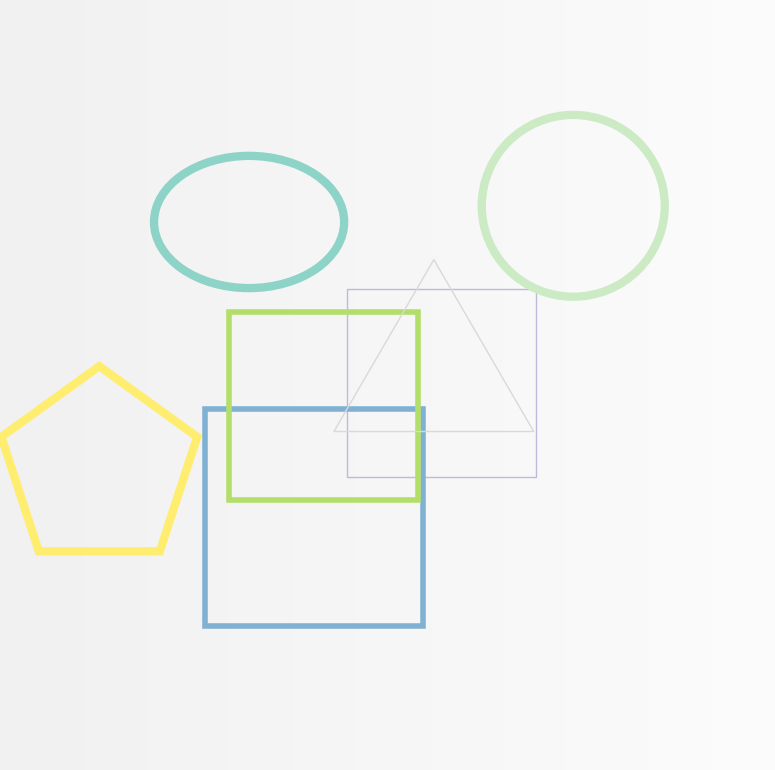[{"shape": "oval", "thickness": 3, "radius": 0.61, "center": [0.321, 0.712]}, {"shape": "square", "thickness": 0.5, "radius": 0.61, "center": [0.569, 0.503]}, {"shape": "square", "thickness": 2, "radius": 0.7, "center": [0.405, 0.328]}, {"shape": "square", "thickness": 2, "radius": 0.61, "center": [0.417, 0.472]}, {"shape": "triangle", "thickness": 0.5, "radius": 0.74, "center": [0.56, 0.514]}, {"shape": "circle", "thickness": 3, "radius": 0.59, "center": [0.74, 0.733]}, {"shape": "pentagon", "thickness": 3, "radius": 0.66, "center": [0.128, 0.392]}]